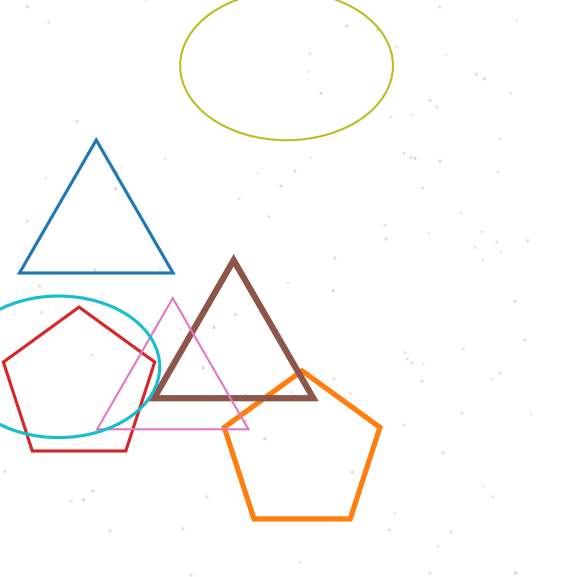[{"shape": "triangle", "thickness": 1.5, "radius": 0.77, "center": [0.167, 0.603]}, {"shape": "pentagon", "thickness": 2.5, "radius": 0.71, "center": [0.523, 0.215]}, {"shape": "pentagon", "thickness": 1.5, "radius": 0.69, "center": [0.137, 0.33]}, {"shape": "triangle", "thickness": 3, "radius": 0.8, "center": [0.405, 0.389]}, {"shape": "triangle", "thickness": 1, "radius": 0.76, "center": [0.299, 0.331]}, {"shape": "oval", "thickness": 1, "radius": 0.92, "center": [0.496, 0.885]}, {"shape": "oval", "thickness": 1.5, "radius": 0.88, "center": [0.101, 0.364]}]